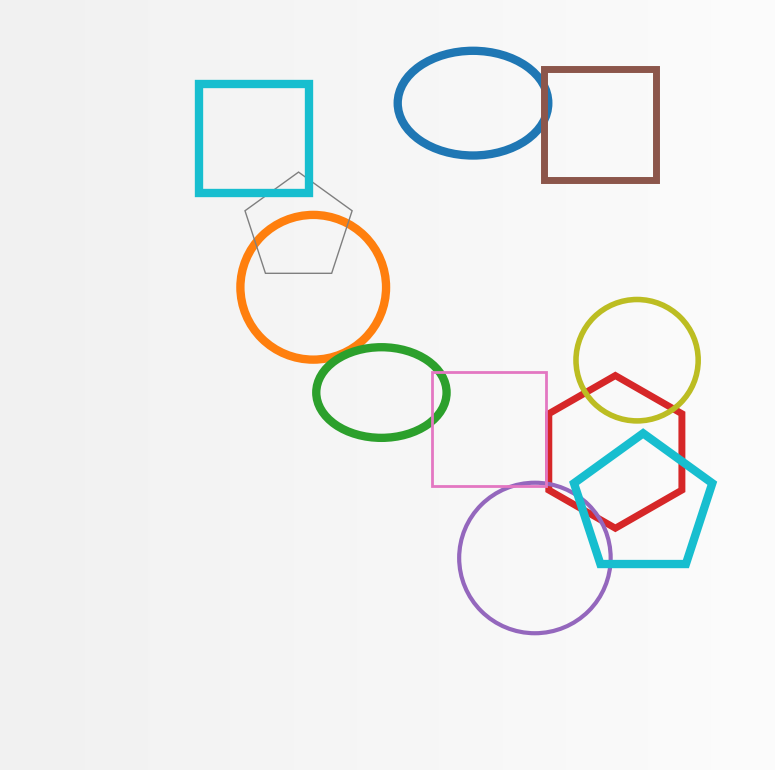[{"shape": "oval", "thickness": 3, "radius": 0.49, "center": [0.61, 0.866]}, {"shape": "circle", "thickness": 3, "radius": 0.47, "center": [0.404, 0.627]}, {"shape": "oval", "thickness": 3, "radius": 0.42, "center": [0.492, 0.49]}, {"shape": "hexagon", "thickness": 2.5, "radius": 0.5, "center": [0.794, 0.413]}, {"shape": "circle", "thickness": 1.5, "radius": 0.49, "center": [0.69, 0.275]}, {"shape": "square", "thickness": 2.5, "radius": 0.36, "center": [0.774, 0.838]}, {"shape": "square", "thickness": 1, "radius": 0.37, "center": [0.631, 0.443]}, {"shape": "pentagon", "thickness": 0.5, "radius": 0.36, "center": [0.385, 0.704]}, {"shape": "circle", "thickness": 2, "radius": 0.39, "center": [0.822, 0.532]}, {"shape": "pentagon", "thickness": 3, "radius": 0.47, "center": [0.83, 0.343]}, {"shape": "square", "thickness": 3, "radius": 0.35, "center": [0.328, 0.82]}]